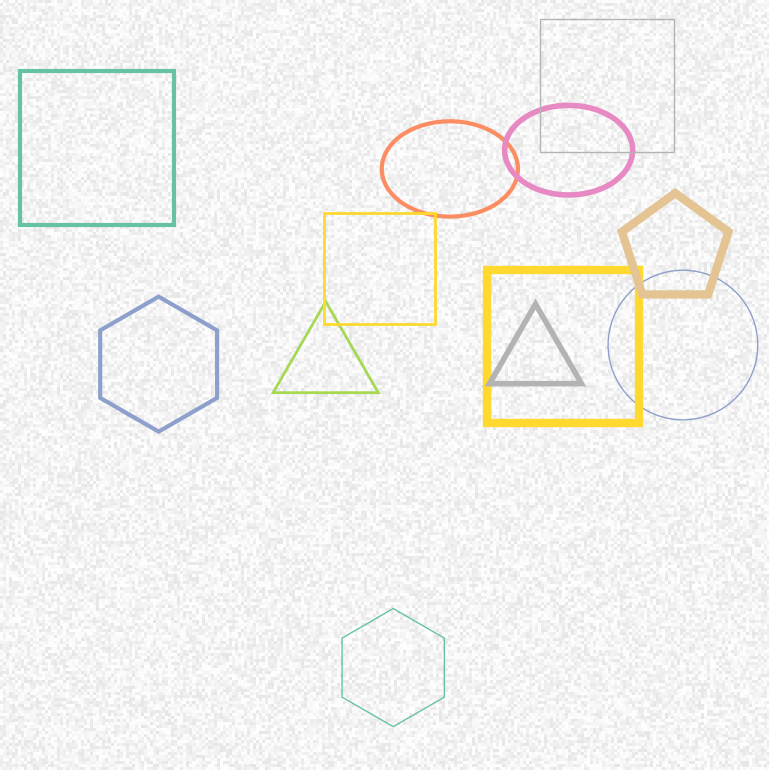[{"shape": "hexagon", "thickness": 0.5, "radius": 0.38, "center": [0.511, 0.133]}, {"shape": "square", "thickness": 1.5, "radius": 0.5, "center": [0.126, 0.808]}, {"shape": "oval", "thickness": 1.5, "radius": 0.44, "center": [0.584, 0.781]}, {"shape": "circle", "thickness": 0.5, "radius": 0.49, "center": [0.887, 0.552]}, {"shape": "hexagon", "thickness": 1.5, "radius": 0.44, "center": [0.206, 0.527]}, {"shape": "oval", "thickness": 2, "radius": 0.42, "center": [0.738, 0.805]}, {"shape": "triangle", "thickness": 1, "radius": 0.39, "center": [0.423, 0.529]}, {"shape": "square", "thickness": 1, "radius": 0.36, "center": [0.493, 0.651]}, {"shape": "square", "thickness": 3, "radius": 0.5, "center": [0.731, 0.55]}, {"shape": "pentagon", "thickness": 3, "radius": 0.36, "center": [0.877, 0.676]}, {"shape": "triangle", "thickness": 2, "radius": 0.34, "center": [0.695, 0.536]}, {"shape": "square", "thickness": 0.5, "radius": 0.43, "center": [0.788, 0.889]}]